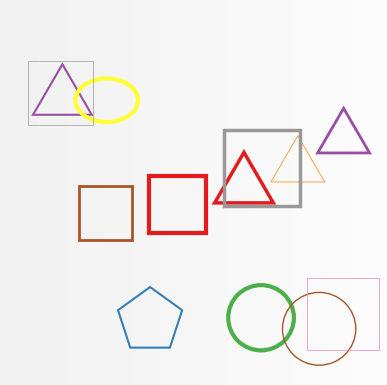[{"shape": "square", "thickness": 3, "radius": 0.37, "center": [0.458, 0.469]}, {"shape": "triangle", "thickness": 2.5, "radius": 0.44, "center": [0.63, 0.517]}, {"shape": "pentagon", "thickness": 1.5, "radius": 0.44, "center": [0.387, 0.167]}, {"shape": "circle", "thickness": 3, "radius": 0.42, "center": [0.674, 0.175]}, {"shape": "triangle", "thickness": 2, "radius": 0.39, "center": [0.887, 0.641]}, {"shape": "triangle", "thickness": 1.5, "radius": 0.44, "center": [0.161, 0.746]}, {"shape": "triangle", "thickness": 0.5, "radius": 0.4, "center": [0.769, 0.567]}, {"shape": "oval", "thickness": 3, "radius": 0.4, "center": [0.276, 0.74]}, {"shape": "circle", "thickness": 1, "radius": 0.47, "center": [0.824, 0.146]}, {"shape": "square", "thickness": 2, "radius": 0.35, "center": [0.272, 0.447]}, {"shape": "square", "thickness": 0.5, "radius": 0.46, "center": [0.885, 0.184]}, {"shape": "square", "thickness": 2.5, "radius": 0.49, "center": [0.675, 0.563]}, {"shape": "square", "thickness": 0.5, "radius": 0.42, "center": [0.157, 0.759]}]